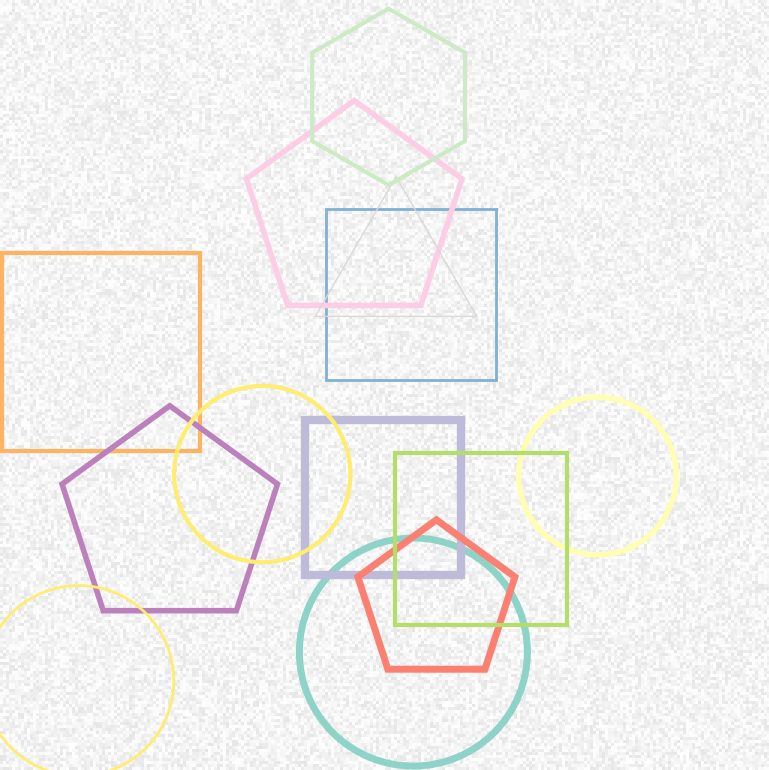[{"shape": "circle", "thickness": 2.5, "radius": 0.74, "center": [0.537, 0.153]}, {"shape": "circle", "thickness": 2, "radius": 0.51, "center": [0.776, 0.382]}, {"shape": "square", "thickness": 3, "radius": 0.5, "center": [0.497, 0.354]}, {"shape": "pentagon", "thickness": 2.5, "radius": 0.54, "center": [0.567, 0.218]}, {"shape": "square", "thickness": 1, "radius": 0.55, "center": [0.534, 0.617]}, {"shape": "square", "thickness": 1.5, "radius": 0.64, "center": [0.131, 0.543]}, {"shape": "square", "thickness": 1.5, "radius": 0.56, "center": [0.625, 0.3]}, {"shape": "pentagon", "thickness": 2, "radius": 0.74, "center": [0.46, 0.722]}, {"shape": "triangle", "thickness": 0.5, "radius": 0.61, "center": [0.514, 0.65]}, {"shape": "pentagon", "thickness": 2, "radius": 0.74, "center": [0.22, 0.326]}, {"shape": "hexagon", "thickness": 1.5, "radius": 0.57, "center": [0.505, 0.874]}, {"shape": "circle", "thickness": 1.5, "radius": 0.57, "center": [0.341, 0.384]}, {"shape": "circle", "thickness": 1, "radius": 0.62, "center": [0.102, 0.116]}]